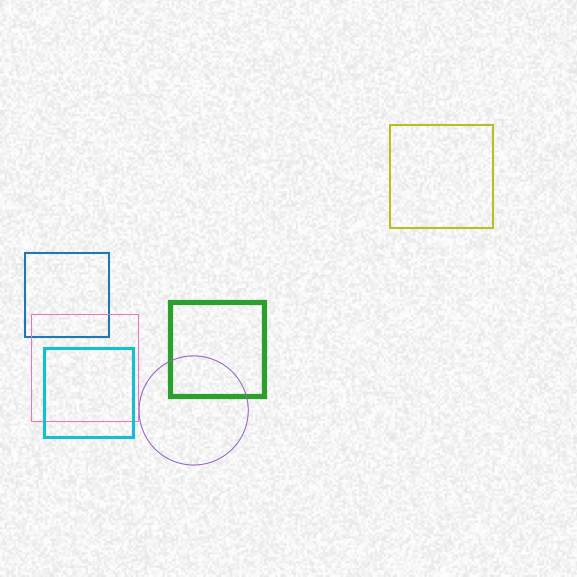[{"shape": "square", "thickness": 1, "radius": 0.36, "center": [0.116, 0.488]}, {"shape": "square", "thickness": 2.5, "radius": 0.41, "center": [0.376, 0.395]}, {"shape": "circle", "thickness": 0.5, "radius": 0.47, "center": [0.335, 0.288]}, {"shape": "square", "thickness": 0.5, "radius": 0.46, "center": [0.146, 0.363]}, {"shape": "square", "thickness": 1, "radius": 0.45, "center": [0.765, 0.694]}, {"shape": "square", "thickness": 1.5, "radius": 0.39, "center": [0.153, 0.32]}]